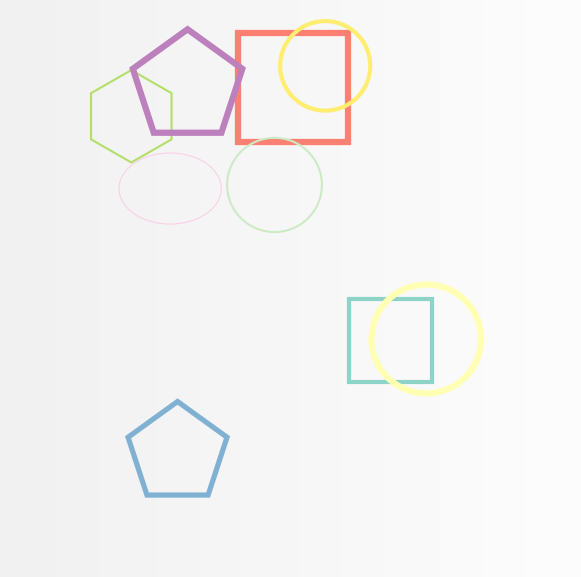[{"shape": "square", "thickness": 2, "radius": 0.36, "center": [0.672, 0.41]}, {"shape": "circle", "thickness": 3, "radius": 0.47, "center": [0.733, 0.412]}, {"shape": "square", "thickness": 3, "radius": 0.47, "center": [0.504, 0.848]}, {"shape": "pentagon", "thickness": 2.5, "radius": 0.45, "center": [0.305, 0.214]}, {"shape": "hexagon", "thickness": 1, "radius": 0.4, "center": [0.226, 0.798]}, {"shape": "oval", "thickness": 0.5, "radius": 0.44, "center": [0.293, 0.673]}, {"shape": "pentagon", "thickness": 3, "radius": 0.5, "center": [0.323, 0.849]}, {"shape": "circle", "thickness": 1, "radius": 0.41, "center": [0.472, 0.679]}, {"shape": "circle", "thickness": 2, "radius": 0.39, "center": [0.56, 0.885]}]